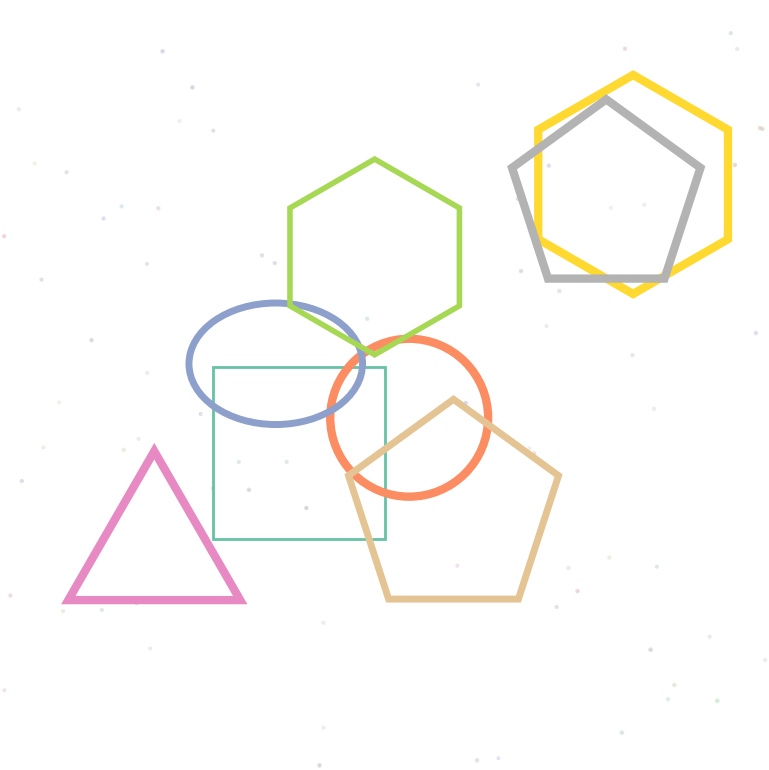[{"shape": "square", "thickness": 1, "radius": 0.56, "center": [0.389, 0.412]}, {"shape": "circle", "thickness": 3, "radius": 0.51, "center": [0.531, 0.457]}, {"shape": "oval", "thickness": 2.5, "radius": 0.56, "center": [0.358, 0.528]}, {"shape": "triangle", "thickness": 3, "radius": 0.64, "center": [0.2, 0.285]}, {"shape": "hexagon", "thickness": 2, "radius": 0.64, "center": [0.487, 0.666]}, {"shape": "hexagon", "thickness": 3, "radius": 0.71, "center": [0.822, 0.76]}, {"shape": "pentagon", "thickness": 2.5, "radius": 0.72, "center": [0.589, 0.338]}, {"shape": "pentagon", "thickness": 3, "radius": 0.64, "center": [0.787, 0.742]}]